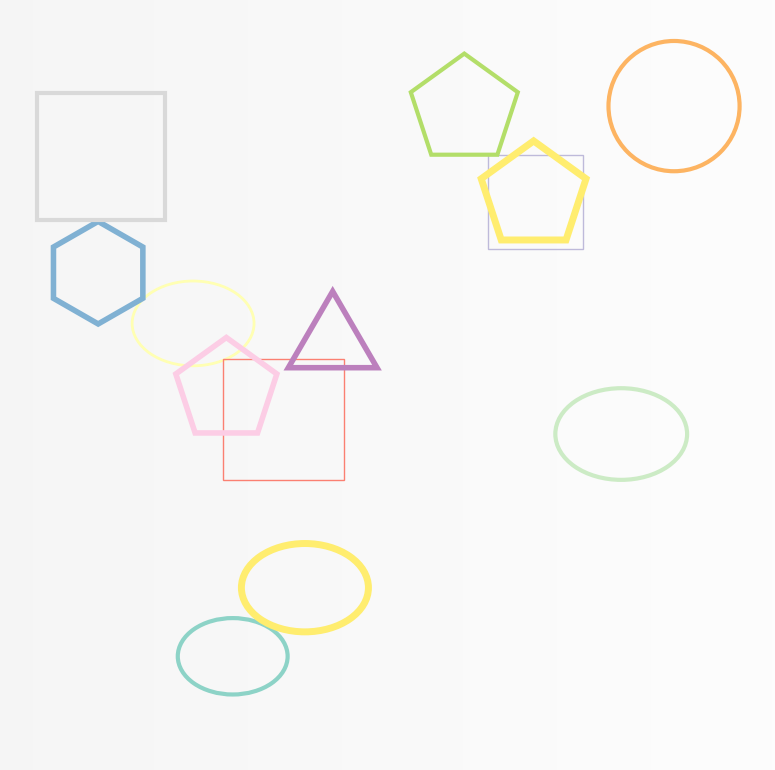[{"shape": "oval", "thickness": 1.5, "radius": 0.35, "center": [0.3, 0.148]}, {"shape": "oval", "thickness": 1, "radius": 0.39, "center": [0.249, 0.58]}, {"shape": "square", "thickness": 0.5, "radius": 0.31, "center": [0.691, 0.738]}, {"shape": "square", "thickness": 0.5, "radius": 0.39, "center": [0.366, 0.455]}, {"shape": "hexagon", "thickness": 2, "radius": 0.33, "center": [0.127, 0.646]}, {"shape": "circle", "thickness": 1.5, "radius": 0.42, "center": [0.87, 0.862]}, {"shape": "pentagon", "thickness": 1.5, "radius": 0.36, "center": [0.599, 0.858]}, {"shape": "pentagon", "thickness": 2, "radius": 0.34, "center": [0.292, 0.493]}, {"shape": "square", "thickness": 1.5, "radius": 0.41, "center": [0.13, 0.797]}, {"shape": "triangle", "thickness": 2, "radius": 0.33, "center": [0.429, 0.555]}, {"shape": "oval", "thickness": 1.5, "radius": 0.43, "center": [0.802, 0.436]}, {"shape": "pentagon", "thickness": 2.5, "radius": 0.36, "center": [0.689, 0.746]}, {"shape": "oval", "thickness": 2.5, "radius": 0.41, "center": [0.393, 0.237]}]